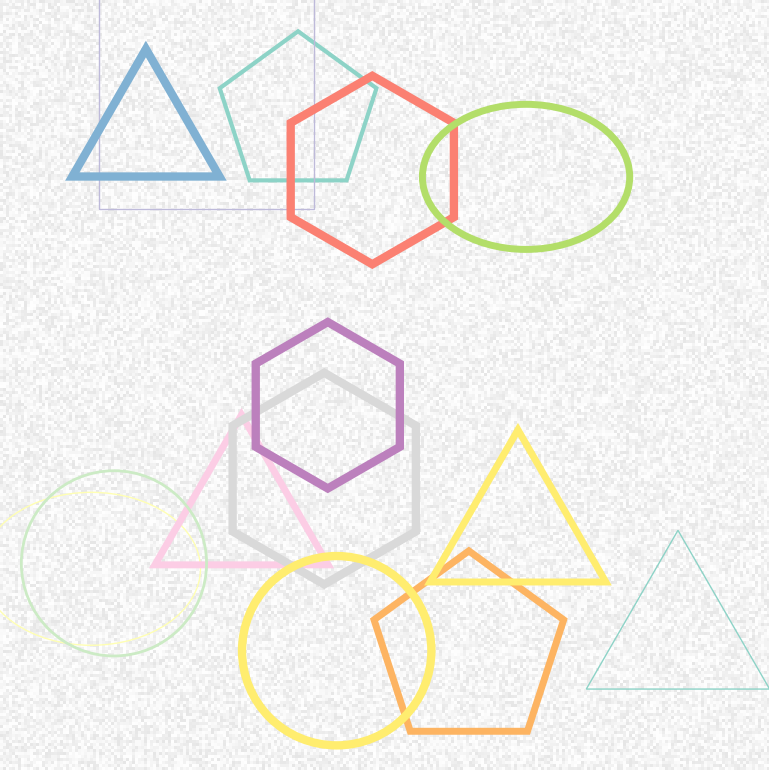[{"shape": "triangle", "thickness": 0.5, "radius": 0.69, "center": [0.88, 0.174]}, {"shape": "pentagon", "thickness": 1.5, "radius": 0.54, "center": [0.387, 0.852]}, {"shape": "oval", "thickness": 0.5, "radius": 0.71, "center": [0.118, 0.261]}, {"shape": "square", "thickness": 0.5, "radius": 0.7, "center": [0.268, 0.868]}, {"shape": "hexagon", "thickness": 3, "radius": 0.61, "center": [0.484, 0.779]}, {"shape": "triangle", "thickness": 3, "radius": 0.55, "center": [0.189, 0.826]}, {"shape": "pentagon", "thickness": 2.5, "radius": 0.65, "center": [0.609, 0.155]}, {"shape": "oval", "thickness": 2.5, "radius": 0.67, "center": [0.683, 0.77]}, {"shape": "triangle", "thickness": 2.5, "radius": 0.65, "center": [0.314, 0.331]}, {"shape": "hexagon", "thickness": 3, "radius": 0.69, "center": [0.421, 0.378]}, {"shape": "hexagon", "thickness": 3, "radius": 0.54, "center": [0.426, 0.474]}, {"shape": "circle", "thickness": 1, "radius": 0.6, "center": [0.148, 0.268]}, {"shape": "triangle", "thickness": 2.5, "radius": 0.66, "center": [0.673, 0.31]}, {"shape": "circle", "thickness": 3, "radius": 0.61, "center": [0.437, 0.155]}]